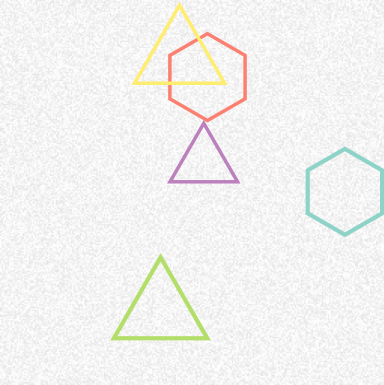[{"shape": "hexagon", "thickness": 3, "radius": 0.56, "center": [0.896, 0.502]}, {"shape": "hexagon", "thickness": 2.5, "radius": 0.56, "center": [0.539, 0.8]}, {"shape": "triangle", "thickness": 3, "radius": 0.7, "center": [0.417, 0.191]}, {"shape": "triangle", "thickness": 2.5, "radius": 0.51, "center": [0.529, 0.578]}, {"shape": "triangle", "thickness": 2.5, "radius": 0.68, "center": [0.466, 0.851]}]